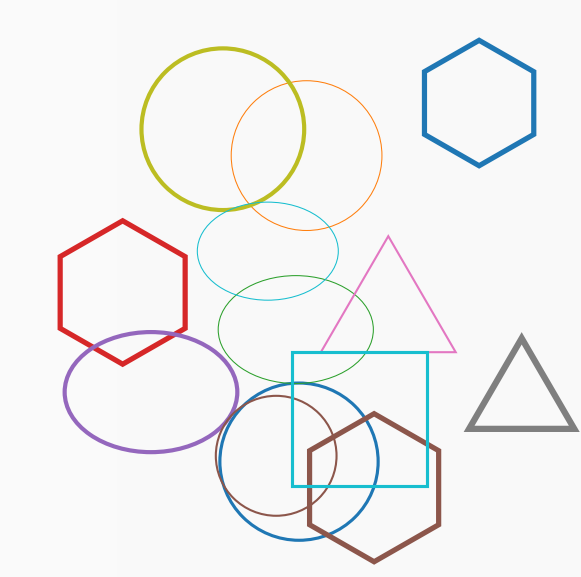[{"shape": "hexagon", "thickness": 2.5, "radius": 0.54, "center": [0.824, 0.821]}, {"shape": "circle", "thickness": 1.5, "radius": 0.68, "center": [0.514, 0.2]}, {"shape": "circle", "thickness": 0.5, "radius": 0.65, "center": [0.527, 0.73]}, {"shape": "oval", "thickness": 0.5, "radius": 0.67, "center": [0.509, 0.428]}, {"shape": "hexagon", "thickness": 2.5, "radius": 0.62, "center": [0.211, 0.493]}, {"shape": "oval", "thickness": 2, "radius": 0.74, "center": [0.26, 0.32]}, {"shape": "circle", "thickness": 1, "radius": 0.52, "center": [0.475, 0.21]}, {"shape": "hexagon", "thickness": 2.5, "radius": 0.64, "center": [0.644, 0.155]}, {"shape": "triangle", "thickness": 1, "radius": 0.67, "center": [0.668, 0.456]}, {"shape": "triangle", "thickness": 3, "radius": 0.52, "center": [0.898, 0.309]}, {"shape": "circle", "thickness": 2, "radius": 0.7, "center": [0.383, 0.775]}, {"shape": "oval", "thickness": 0.5, "radius": 0.61, "center": [0.461, 0.564]}, {"shape": "square", "thickness": 1.5, "radius": 0.58, "center": [0.618, 0.274]}]